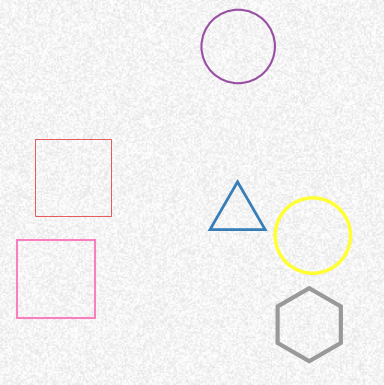[{"shape": "square", "thickness": 0.5, "radius": 0.5, "center": [0.189, 0.539]}, {"shape": "triangle", "thickness": 2, "radius": 0.41, "center": [0.617, 0.445]}, {"shape": "circle", "thickness": 1.5, "radius": 0.48, "center": [0.619, 0.879]}, {"shape": "circle", "thickness": 2.5, "radius": 0.49, "center": [0.813, 0.388]}, {"shape": "square", "thickness": 1.5, "radius": 0.51, "center": [0.146, 0.276]}, {"shape": "hexagon", "thickness": 3, "radius": 0.47, "center": [0.803, 0.157]}]